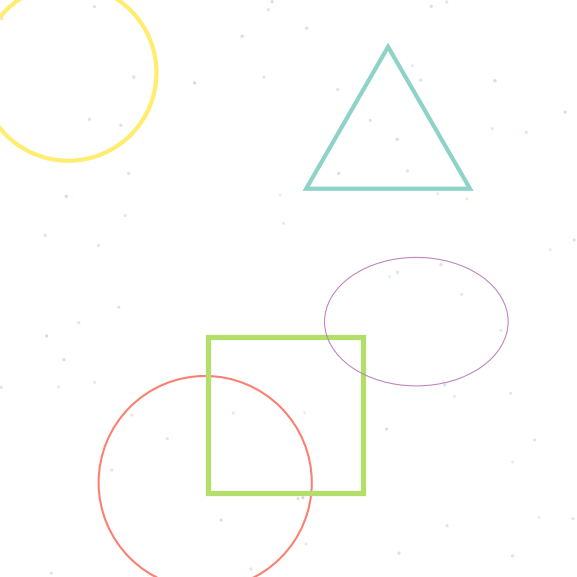[{"shape": "triangle", "thickness": 2, "radius": 0.82, "center": [0.672, 0.754]}, {"shape": "circle", "thickness": 1, "radius": 0.92, "center": [0.355, 0.164]}, {"shape": "square", "thickness": 2.5, "radius": 0.67, "center": [0.494, 0.281]}, {"shape": "oval", "thickness": 0.5, "radius": 0.79, "center": [0.721, 0.442]}, {"shape": "circle", "thickness": 2, "radius": 0.76, "center": [0.118, 0.873]}]